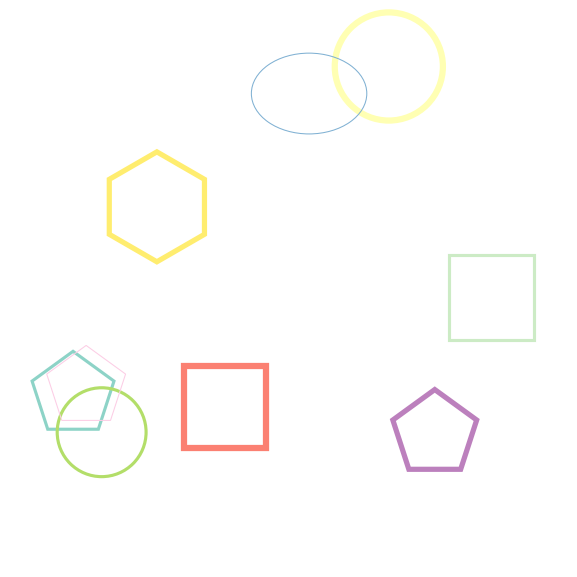[{"shape": "pentagon", "thickness": 1.5, "radius": 0.37, "center": [0.126, 0.316]}, {"shape": "circle", "thickness": 3, "radius": 0.47, "center": [0.673, 0.884]}, {"shape": "square", "thickness": 3, "radius": 0.35, "center": [0.389, 0.294]}, {"shape": "oval", "thickness": 0.5, "radius": 0.5, "center": [0.535, 0.837]}, {"shape": "circle", "thickness": 1.5, "radius": 0.38, "center": [0.176, 0.251]}, {"shape": "pentagon", "thickness": 0.5, "radius": 0.36, "center": [0.149, 0.329]}, {"shape": "pentagon", "thickness": 2.5, "radius": 0.38, "center": [0.753, 0.248]}, {"shape": "square", "thickness": 1.5, "radius": 0.37, "center": [0.852, 0.484]}, {"shape": "hexagon", "thickness": 2.5, "radius": 0.48, "center": [0.272, 0.641]}]